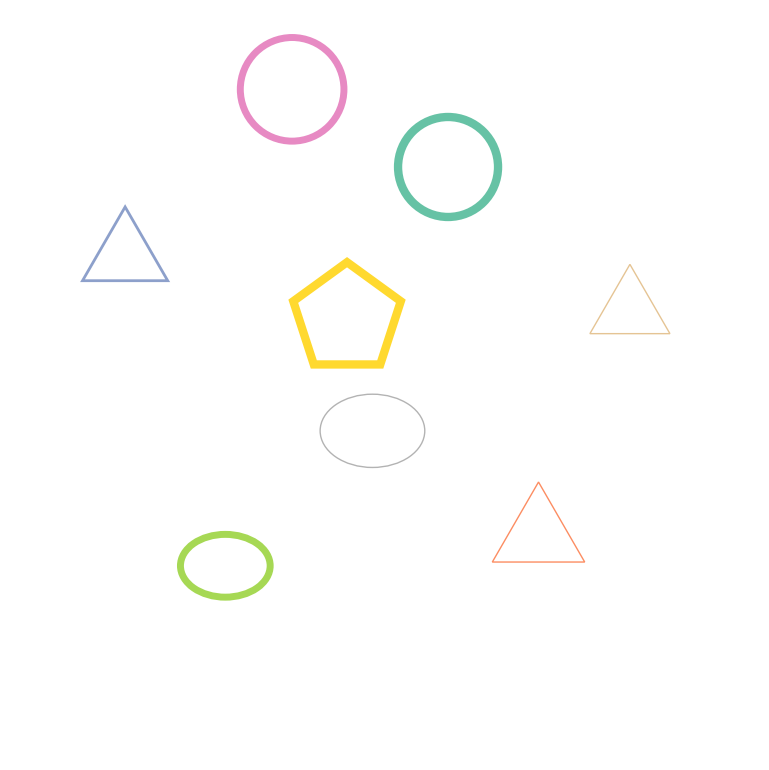[{"shape": "circle", "thickness": 3, "radius": 0.32, "center": [0.582, 0.783]}, {"shape": "triangle", "thickness": 0.5, "radius": 0.35, "center": [0.699, 0.305]}, {"shape": "triangle", "thickness": 1, "radius": 0.32, "center": [0.162, 0.667]}, {"shape": "circle", "thickness": 2.5, "radius": 0.34, "center": [0.379, 0.884]}, {"shape": "oval", "thickness": 2.5, "radius": 0.29, "center": [0.293, 0.265]}, {"shape": "pentagon", "thickness": 3, "radius": 0.37, "center": [0.451, 0.586]}, {"shape": "triangle", "thickness": 0.5, "radius": 0.3, "center": [0.818, 0.597]}, {"shape": "oval", "thickness": 0.5, "radius": 0.34, "center": [0.484, 0.44]}]